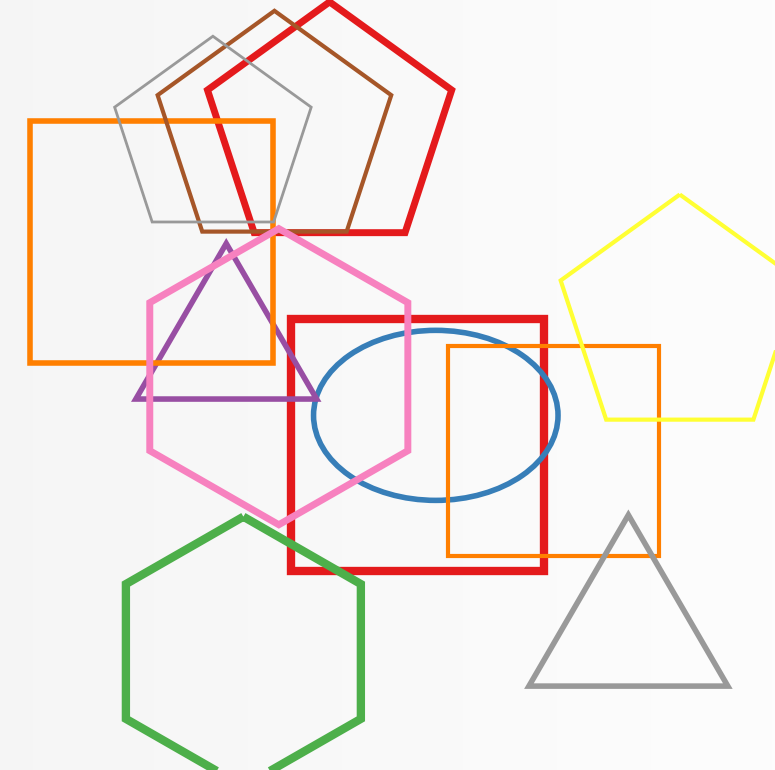[{"shape": "pentagon", "thickness": 2.5, "radius": 0.83, "center": [0.425, 0.832]}, {"shape": "square", "thickness": 3, "radius": 0.82, "center": [0.539, 0.422]}, {"shape": "oval", "thickness": 2, "radius": 0.79, "center": [0.562, 0.461]}, {"shape": "hexagon", "thickness": 3, "radius": 0.88, "center": [0.314, 0.154]}, {"shape": "triangle", "thickness": 2, "radius": 0.67, "center": [0.292, 0.549]}, {"shape": "square", "thickness": 1.5, "radius": 0.68, "center": [0.714, 0.415]}, {"shape": "square", "thickness": 2, "radius": 0.79, "center": [0.195, 0.685]}, {"shape": "pentagon", "thickness": 1.5, "radius": 0.81, "center": [0.877, 0.586]}, {"shape": "pentagon", "thickness": 1.5, "radius": 0.79, "center": [0.354, 0.827]}, {"shape": "hexagon", "thickness": 2.5, "radius": 0.96, "center": [0.36, 0.511]}, {"shape": "triangle", "thickness": 2, "radius": 0.74, "center": [0.811, 0.183]}, {"shape": "pentagon", "thickness": 1, "radius": 0.67, "center": [0.275, 0.82]}]